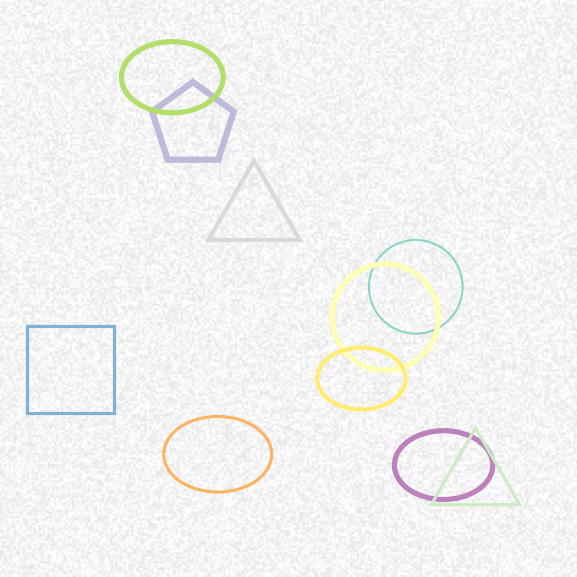[{"shape": "circle", "thickness": 1, "radius": 0.41, "center": [0.72, 0.502]}, {"shape": "circle", "thickness": 2.5, "radius": 0.46, "center": [0.667, 0.45]}, {"shape": "pentagon", "thickness": 3, "radius": 0.37, "center": [0.334, 0.783]}, {"shape": "square", "thickness": 1.5, "radius": 0.38, "center": [0.122, 0.359]}, {"shape": "oval", "thickness": 1.5, "radius": 0.47, "center": [0.377, 0.213]}, {"shape": "oval", "thickness": 2.5, "radius": 0.44, "center": [0.298, 0.865]}, {"shape": "triangle", "thickness": 2, "radius": 0.46, "center": [0.44, 0.629]}, {"shape": "oval", "thickness": 2.5, "radius": 0.43, "center": [0.768, 0.194]}, {"shape": "triangle", "thickness": 1.5, "radius": 0.44, "center": [0.823, 0.169]}, {"shape": "oval", "thickness": 2, "radius": 0.38, "center": [0.626, 0.344]}]